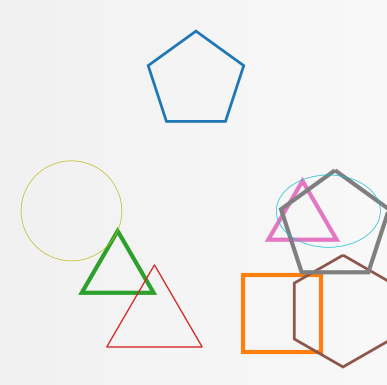[{"shape": "pentagon", "thickness": 2, "radius": 0.65, "center": [0.506, 0.79]}, {"shape": "square", "thickness": 3, "radius": 0.5, "center": [0.728, 0.186]}, {"shape": "triangle", "thickness": 3, "radius": 0.54, "center": [0.304, 0.293]}, {"shape": "triangle", "thickness": 1, "radius": 0.71, "center": [0.399, 0.17]}, {"shape": "hexagon", "thickness": 2, "radius": 0.73, "center": [0.885, 0.192]}, {"shape": "triangle", "thickness": 3, "radius": 0.51, "center": [0.781, 0.428]}, {"shape": "pentagon", "thickness": 3, "radius": 0.73, "center": [0.865, 0.411]}, {"shape": "circle", "thickness": 0.5, "radius": 0.65, "center": [0.184, 0.452]}, {"shape": "oval", "thickness": 0.5, "radius": 0.67, "center": [0.847, 0.452]}]